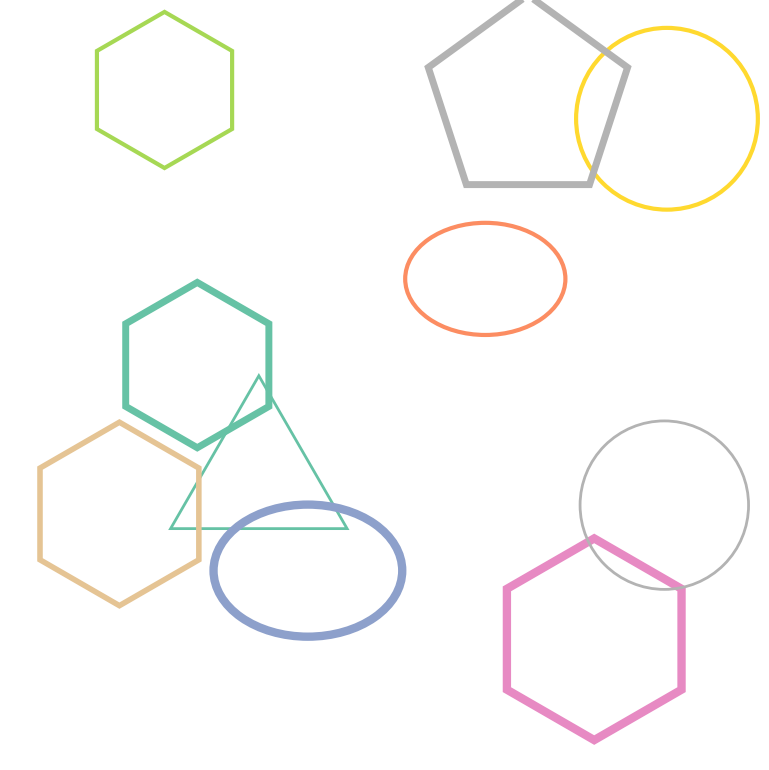[{"shape": "hexagon", "thickness": 2.5, "radius": 0.54, "center": [0.256, 0.526]}, {"shape": "triangle", "thickness": 1, "radius": 0.66, "center": [0.336, 0.38]}, {"shape": "oval", "thickness": 1.5, "radius": 0.52, "center": [0.63, 0.638]}, {"shape": "oval", "thickness": 3, "radius": 0.61, "center": [0.4, 0.259]}, {"shape": "hexagon", "thickness": 3, "radius": 0.65, "center": [0.772, 0.17]}, {"shape": "hexagon", "thickness": 1.5, "radius": 0.51, "center": [0.214, 0.883]}, {"shape": "circle", "thickness": 1.5, "radius": 0.59, "center": [0.866, 0.846]}, {"shape": "hexagon", "thickness": 2, "radius": 0.6, "center": [0.155, 0.333]}, {"shape": "circle", "thickness": 1, "radius": 0.55, "center": [0.863, 0.344]}, {"shape": "pentagon", "thickness": 2.5, "radius": 0.68, "center": [0.686, 0.87]}]